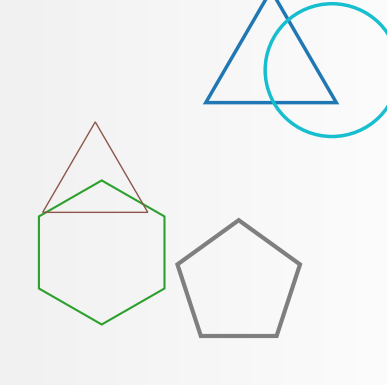[{"shape": "triangle", "thickness": 2.5, "radius": 0.97, "center": [0.699, 0.831]}, {"shape": "hexagon", "thickness": 1.5, "radius": 0.94, "center": [0.262, 0.344]}, {"shape": "triangle", "thickness": 1, "radius": 0.78, "center": [0.246, 0.527]}, {"shape": "pentagon", "thickness": 3, "radius": 0.83, "center": [0.616, 0.262]}, {"shape": "circle", "thickness": 2.5, "radius": 0.86, "center": [0.857, 0.818]}]